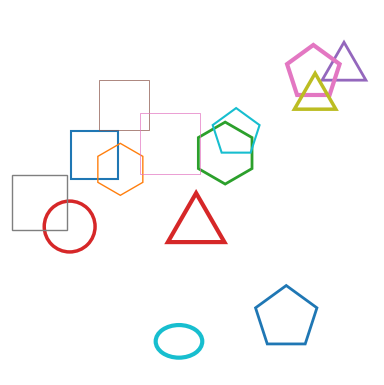[{"shape": "pentagon", "thickness": 2, "radius": 0.42, "center": [0.743, 0.174]}, {"shape": "square", "thickness": 1.5, "radius": 0.31, "center": [0.246, 0.597]}, {"shape": "hexagon", "thickness": 1, "radius": 0.34, "center": [0.313, 0.56]}, {"shape": "hexagon", "thickness": 2, "radius": 0.4, "center": [0.585, 0.602]}, {"shape": "triangle", "thickness": 3, "radius": 0.42, "center": [0.509, 0.414]}, {"shape": "circle", "thickness": 2.5, "radius": 0.33, "center": [0.181, 0.412]}, {"shape": "triangle", "thickness": 2, "radius": 0.33, "center": [0.894, 0.825]}, {"shape": "square", "thickness": 0.5, "radius": 0.33, "center": [0.323, 0.727]}, {"shape": "pentagon", "thickness": 3, "radius": 0.36, "center": [0.814, 0.811]}, {"shape": "square", "thickness": 0.5, "radius": 0.39, "center": [0.442, 0.628]}, {"shape": "square", "thickness": 1, "radius": 0.36, "center": [0.102, 0.473]}, {"shape": "triangle", "thickness": 2.5, "radius": 0.31, "center": [0.818, 0.747]}, {"shape": "pentagon", "thickness": 1.5, "radius": 0.32, "center": [0.613, 0.655]}, {"shape": "oval", "thickness": 3, "radius": 0.3, "center": [0.465, 0.113]}]